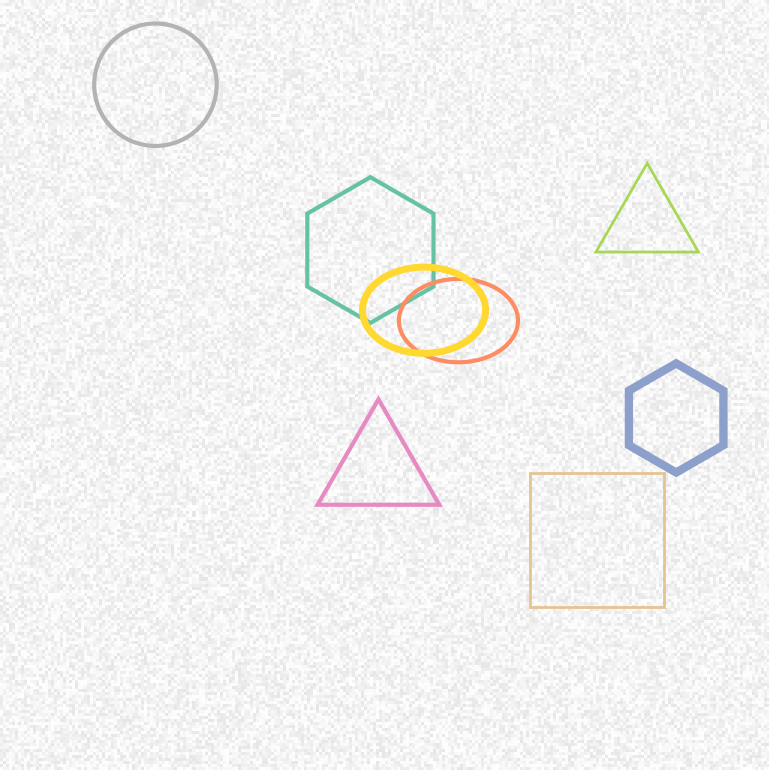[{"shape": "hexagon", "thickness": 1.5, "radius": 0.47, "center": [0.481, 0.675]}, {"shape": "oval", "thickness": 1.5, "radius": 0.39, "center": [0.595, 0.584]}, {"shape": "hexagon", "thickness": 3, "radius": 0.35, "center": [0.878, 0.457]}, {"shape": "triangle", "thickness": 1.5, "radius": 0.46, "center": [0.491, 0.39]}, {"shape": "triangle", "thickness": 1, "radius": 0.38, "center": [0.841, 0.711]}, {"shape": "oval", "thickness": 2.5, "radius": 0.4, "center": [0.551, 0.597]}, {"shape": "square", "thickness": 1, "radius": 0.44, "center": [0.775, 0.299]}, {"shape": "circle", "thickness": 1.5, "radius": 0.4, "center": [0.202, 0.89]}]